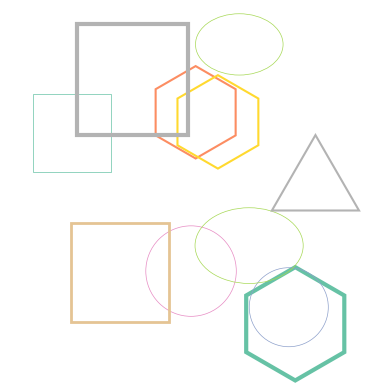[{"shape": "square", "thickness": 0.5, "radius": 0.51, "center": [0.187, 0.653]}, {"shape": "hexagon", "thickness": 3, "radius": 0.74, "center": [0.767, 0.159]}, {"shape": "hexagon", "thickness": 1.5, "radius": 0.6, "center": [0.508, 0.708]}, {"shape": "circle", "thickness": 0.5, "radius": 0.51, "center": [0.75, 0.202]}, {"shape": "circle", "thickness": 0.5, "radius": 0.59, "center": [0.496, 0.296]}, {"shape": "oval", "thickness": 0.5, "radius": 0.7, "center": [0.647, 0.362]}, {"shape": "oval", "thickness": 0.5, "radius": 0.57, "center": [0.622, 0.885]}, {"shape": "hexagon", "thickness": 1.5, "radius": 0.61, "center": [0.566, 0.683]}, {"shape": "square", "thickness": 2, "radius": 0.64, "center": [0.311, 0.293]}, {"shape": "triangle", "thickness": 1.5, "radius": 0.65, "center": [0.819, 0.519]}, {"shape": "square", "thickness": 3, "radius": 0.72, "center": [0.343, 0.794]}]